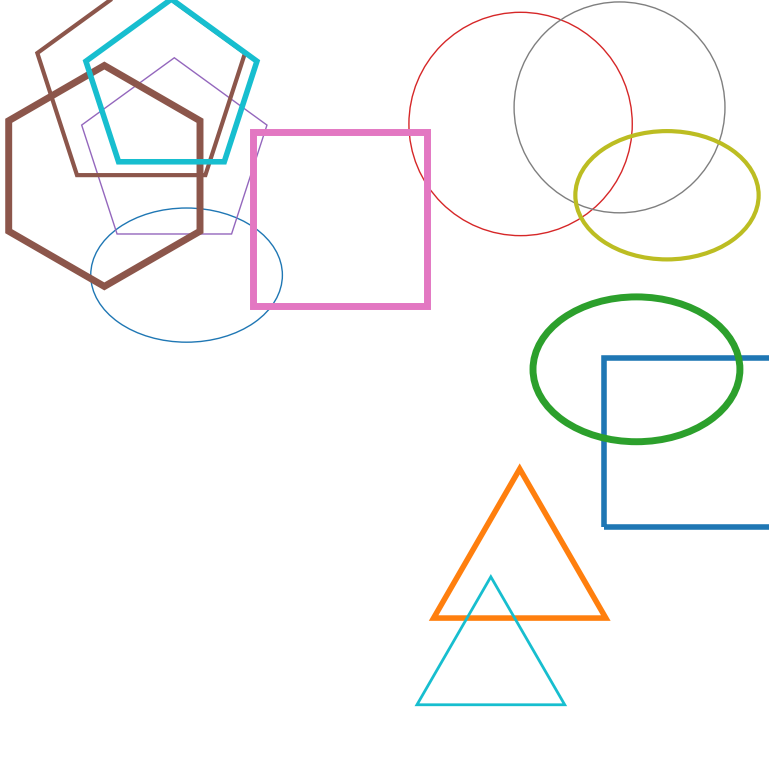[{"shape": "oval", "thickness": 0.5, "radius": 0.62, "center": [0.242, 0.643]}, {"shape": "square", "thickness": 2, "radius": 0.55, "center": [0.894, 0.425]}, {"shape": "triangle", "thickness": 2, "radius": 0.65, "center": [0.675, 0.262]}, {"shape": "oval", "thickness": 2.5, "radius": 0.67, "center": [0.827, 0.52]}, {"shape": "circle", "thickness": 0.5, "radius": 0.73, "center": [0.676, 0.839]}, {"shape": "pentagon", "thickness": 0.5, "radius": 0.63, "center": [0.226, 0.798]}, {"shape": "pentagon", "thickness": 1.5, "radius": 0.71, "center": [0.183, 0.887]}, {"shape": "hexagon", "thickness": 2.5, "radius": 0.72, "center": [0.136, 0.771]}, {"shape": "square", "thickness": 2.5, "radius": 0.56, "center": [0.442, 0.716]}, {"shape": "circle", "thickness": 0.5, "radius": 0.68, "center": [0.805, 0.861]}, {"shape": "oval", "thickness": 1.5, "radius": 0.6, "center": [0.866, 0.746]}, {"shape": "pentagon", "thickness": 2, "radius": 0.58, "center": [0.223, 0.884]}, {"shape": "triangle", "thickness": 1, "radius": 0.55, "center": [0.637, 0.14]}]